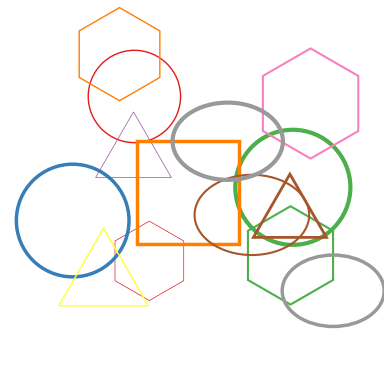[{"shape": "circle", "thickness": 1, "radius": 0.6, "center": [0.349, 0.749]}, {"shape": "hexagon", "thickness": 0.5, "radius": 0.52, "center": [0.388, 0.323]}, {"shape": "circle", "thickness": 2.5, "radius": 0.73, "center": [0.189, 0.427]}, {"shape": "circle", "thickness": 3, "radius": 0.75, "center": [0.761, 0.513]}, {"shape": "hexagon", "thickness": 1.5, "radius": 0.64, "center": [0.755, 0.337]}, {"shape": "triangle", "thickness": 0.5, "radius": 0.57, "center": [0.347, 0.596]}, {"shape": "hexagon", "thickness": 1, "radius": 0.6, "center": [0.31, 0.859]}, {"shape": "square", "thickness": 2.5, "radius": 0.67, "center": [0.488, 0.5]}, {"shape": "triangle", "thickness": 1, "radius": 0.67, "center": [0.269, 0.273]}, {"shape": "triangle", "thickness": 2, "radius": 0.55, "center": [0.753, 0.438]}, {"shape": "oval", "thickness": 1.5, "radius": 0.74, "center": [0.654, 0.442]}, {"shape": "hexagon", "thickness": 1.5, "radius": 0.72, "center": [0.807, 0.731]}, {"shape": "oval", "thickness": 2.5, "radius": 0.66, "center": [0.865, 0.245]}, {"shape": "oval", "thickness": 3, "radius": 0.72, "center": [0.592, 0.633]}]